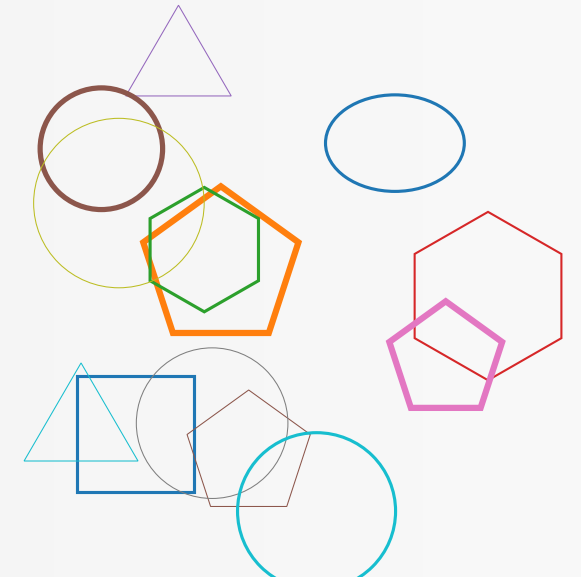[{"shape": "oval", "thickness": 1.5, "radius": 0.6, "center": [0.679, 0.751]}, {"shape": "square", "thickness": 1.5, "radius": 0.5, "center": [0.234, 0.248]}, {"shape": "pentagon", "thickness": 3, "radius": 0.7, "center": [0.38, 0.536]}, {"shape": "hexagon", "thickness": 1.5, "radius": 0.54, "center": [0.351, 0.567]}, {"shape": "hexagon", "thickness": 1, "radius": 0.73, "center": [0.84, 0.486]}, {"shape": "triangle", "thickness": 0.5, "radius": 0.52, "center": [0.307, 0.885]}, {"shape": "circle", "thickness": 2.5, "radius": 0.53, "center": [0.174, 0.742]}, {"shape": "pentagon", "thickness": 0.5, "radius": 0.56, "center": [0.428, 0.212]}, {"shape": "pentagon", "thickness": 3, "radius": 0.51, "center": [0.767, 0.375]}, {"shape": "circle", "thickness": 0.5, "radius": 0.65, "center": [0.365, 0.266]}, {"shape": "circle", "thickness": 0.5, "radius": 0.73, "center": [0.205, 0.648]}, {"shape": "triangle", "thickness": 0.5, "radius": 0.57, "center": [0.139, 0.257]}, {"shape": "circle", "thickness": 1.5, "radius": 0.68, "center": [0.545, 0.114]}]